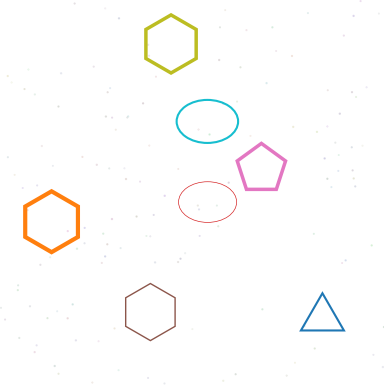[{"shape": "triangle", "thickness": 1.5, "radius": 0.32, "center": [0.837, 0.174]}, {"shape": "hexagon", "thickness": 3, "radius": 0.4, "center": [0.134, 0.424]}, {"shape": "oval", "thickness": 0.5, "radius": 0.38, "center": [0.539, 0.475]}, {"shape": "hexagon", "thickness": 1, "radius": 0.37, "center": [0.391, 0.189]}, {"shape": "pentagon", "thickness": 2.5, "radius": 0.33, "center": [0.679, 0.562]}, {"shape": "hexagon", "thickness": 2.5, "radius": 0.38, "center": [0.444, 0.886]}, {"shape": "oval", "thickness": 1.5, "radius": 0.4, "center": [0.539, 0.685]}]